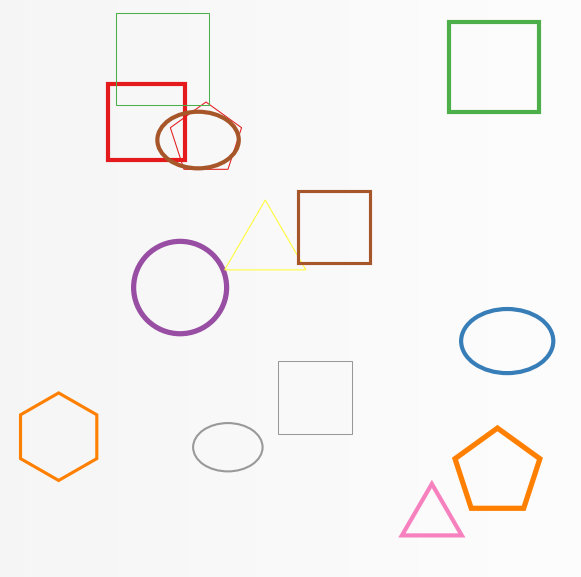[{"shape": "pentagon", "thickness": 0.5, "radius": 0.32, "center": [0.354, 0.758]}, {"shape": "square", "thickness": 2, "radius": 0.33, "center": [0.252, 0.788]}, {"shape": "oval", "thickness": 2, "radius": 0.4, "center": [0.873, 0.409]}, {"shape": "square", "thickness": 0.5, "radius": 0.4, "center": [0.28, 0.897]}, {"shape": "square", "thickness": 2, "radius": 0.39, "center": [0.85, 0.883]}, {"shape": "circle", "thickness": 2.5, "radius": 0.4, "center": [0.31, 0.501]}, {"shape": "hexagon", "thickness": 1.5, "radius": 0.38, "center": [0.101, 0.243]}, {"shape": "pentagon", "thickness": 2.5, "radius": 0.38, "center": [0.856, 0.181]}, {"shape": "triangle", "thickness": 0.5, "radius": 0.4, "center": [0.456, 0.572]}, {"shape": "square", "thickness": 1.5, "radius": 0.31, "center": [0.575, 0.605]}, {"shape": "oval", "thickness": 2, "radius": 0.35, "center": [0.341, 0.757]}, {"shape": "triangle", "thickness": 2, "radius": 0.3, "center": [0.743, 0.102]}, {"shape": "square", "thickness": 0.5, "radius": 0.32, "center": [0.542, 0.311]}, {"shape": "oval", "thickness": 1, "radius": 0.3, "center": [0.392, 0.225]}]